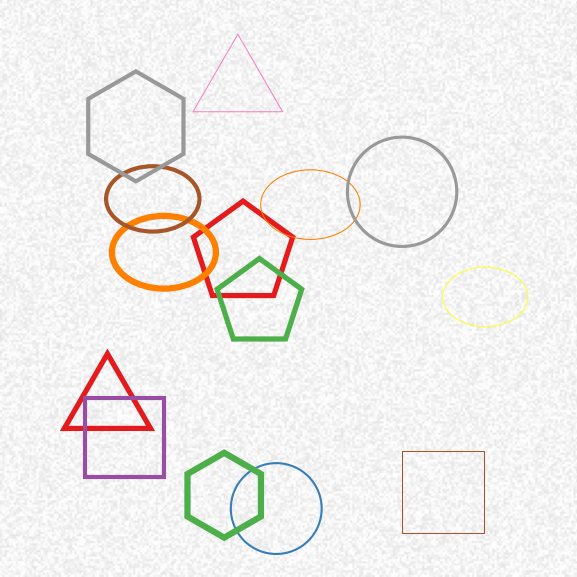[{"shape": "triangle", "thickness": 2.5, "radius": 0.43, "center": [0.186, 0.3]}, {"shape": "pentagon", "thickness": 2.5, "radius": 0.45, "center": [0.421, 0.561]}, {"shape": "circle", "thickness": 1, "radius": 0.39, "center": [0.478, 0.119]}, {"shape": "hexagon", "thickness": 3, "radius": 0.37, "center": [0.388, 0.142]}, {"shape": "pentagon", "thickness": 2.5, "radius": 0.39, "center": [0.449, 0.474]}, {"shape": "square", "thickness": 2, "radius": 0.34, "center": [0.216, 0.241]}, {"shape": "oval", "thickness": 3, "radius": 0.45, "center": [0.284, 0.562]}, {"shape": "oval", "thickness": 0.5, "radius": 0.43, "center": [0.538, 0.645]}, {"shape": "oval", "thickness": 0.5, "radius": 0.37, "center": [0.84, 0.485]}, {"shape": "square", "thickness": 0.5, "radius": 0.36, "center": [0.767, 0.147]}, {"shape": "oval", "thickness": 2, "radius": 0.4, "center": [0.265, 0.655]}, {"shape": "triangle", "thickness": 0.5, "radius": 0.45, "center": [0.412, 0.85]}, {"shape": "hexagon", "thickness": 2, "radius": 0.48, "center": [0.235, 0.78]}, {"shape": "circle", "thickness": 1.5, "radius": 0.47, "center": [0.696, 0.667]}]